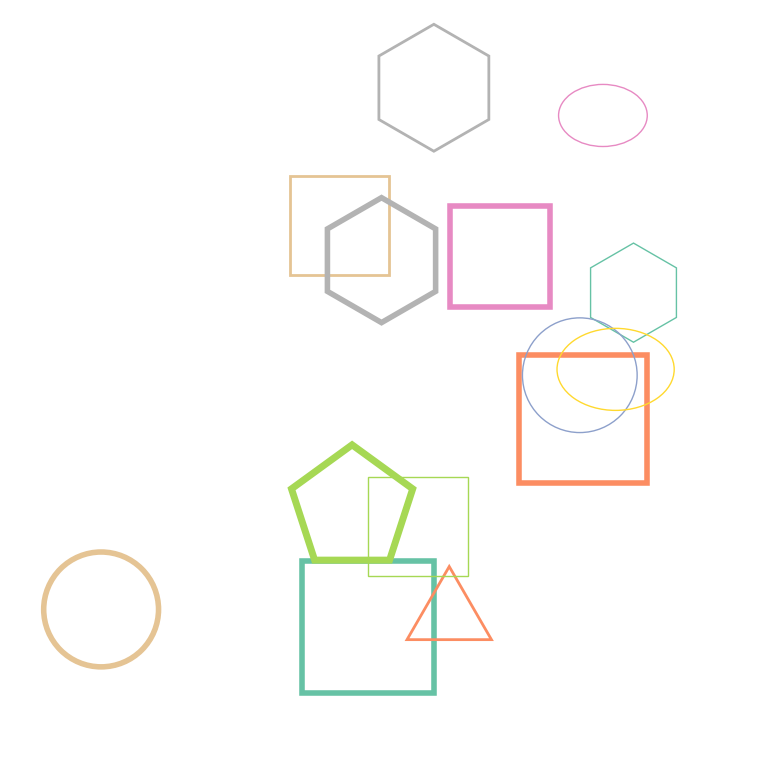[{"shape": "hexagon", "thickness": 0.5, "radius": 0.32, "center": [0.823, 0.62]}, {"shape": "square", "thickness": 2, "radius": 0.43, "center": [0.478, 0.185]}, {"shape": "square", "thickness": 2, "radius": 0.41, "center": [0.757, 0.456]}, {"shape": "triangle", "thickness": 1, "radius": 0.32, "center": [0.583, 0.201]}, {"shape": "circle", "thickness": 0.5, "radius": 0.37, "center": [0.753, 0.513]}, {"shape": "oval", "thickness": 0.5, "radius": 0.29, "center": [0.783, 0.85]}, {"shape": "square", "thickness": 2, "radius": 0.33, "center": [0.649, 0.666]}, {"shape": "pentagon", "thickness": 2.5, "radius": 0.41, "center": [0.457, 0.34]}, {"shape": "square", "thickness": 0.5, "radius": 0.32, "center": [0.543, 0.316]}, {"shape": "oval", "thickness": 0.5, "radius": 0.38, "center": [0.799, 0.52]}, {"shape": "circle", "thickness": 2, "radius": 0.37, "center": [0.131, 0.209]}, {"shape": "square", "thickness": 1, "radius": 0.32, "center": [0.441, 0.707]}, {"shape": "hexagon", "thickness": 2, "radius": 0.41, "center": [0.495, 0.662]}, {"shape": "hexagon", "thickness": 1, "radius": 0.41, "center": [0.563, 0.886]}]